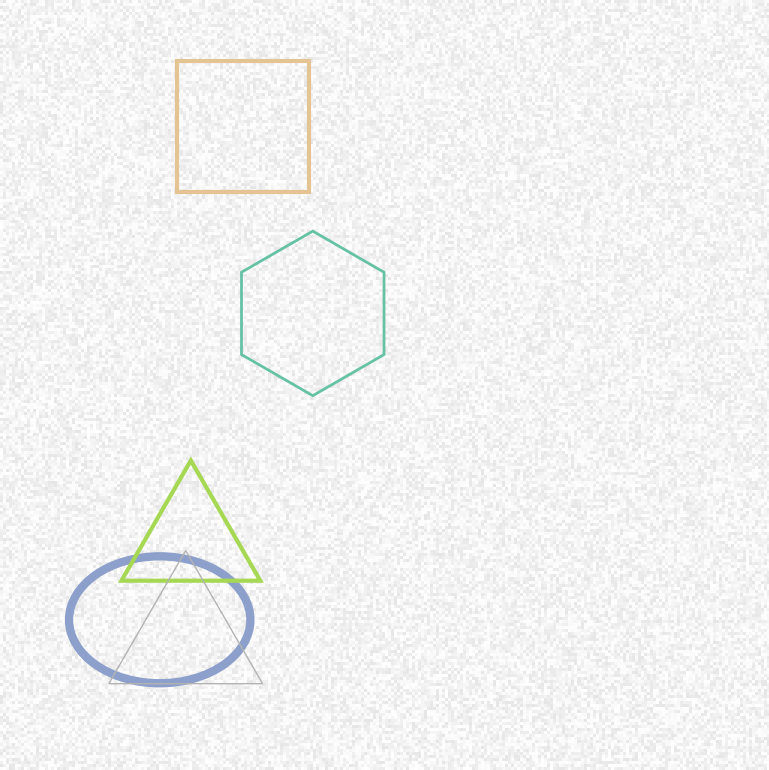[{"shape": "hexagon", "thickness": 1, "radius": 0.53, "center": [0.406, 0.593]}, {"shape": "oval", "thickness": 3, "radius": 0.59, "center": [0.207, 0.195]}, {"shape": "triangle", "thickness": 1.5, "radius": 0.52, "center": [0.248, 0.298]}, {"shape": "square", "thickness": 1.5, "radius": 0.43, "center": [0.316, 0.836]}, {"shape": "triangle", "thickness": 0.5, "radius": 0.58, "center": [0.241, 0.17]}]